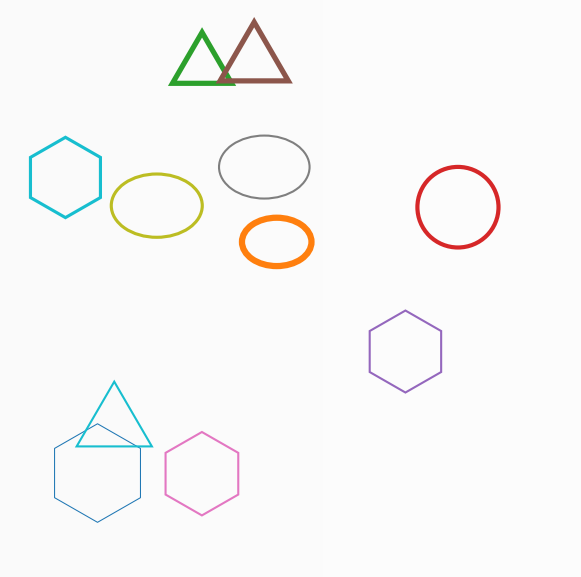[{"shape": "hexagon", "thickness": 0.5, "radius": 0.43, "center": [0.168, 0.18]}, {"shape": "oval", "thickness": 3, "radius": 0.3, "center": [0.476, 0.58]}, {"shape": "triangle", "thickness": 2.5, "radius": 0.29, "center": [0.348, 0.884]}, {"shape": "circle", "thickness": 2, "radius": 0.35, "center": [0.788, 0.64]}, {"shape": "hexagon", "thickness": 1, "radius": 0.35, "center": [0.698, 0.39]}, {"shape": "triangle", "thickness": 2.5, "radius": 0.34, "center": [0.437, 0.893]}, {"shape": "hexagon", "thickness": 1, "radius": 0.36, "center": [0.347, 0.179]}, {"shape": "oval", "thickness": 1, "radius": 0.39, "center": [0.455, 0.71]}, {"shape": "oval", "thickness": 1.5, "radius": 0.39, "center": [0.27, 0.643]}, {"shape": "hexagon", "thickness": 1.5, "radius": 0.35, "center": [0.113, 0.692]}, {"shape": "triangle", "thickness": 1, "radius": 0.37, "center": [0.197, 0.263]}]